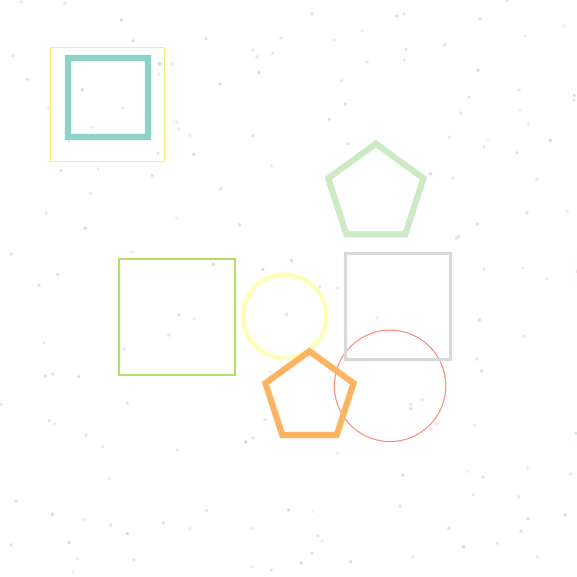[{"shape": "square", "thickness": 3, "radius": 0.35, "center": [0.187, 0.83]}, {"shape": "circle", "thickness": 2, "radius": 0.36, "center": [0.493, 0.452]}, {"shape": "circle", "thickness": 0.5, "radius": 0.48, "center": [0.675, 0.331]}, {"shape": "pentagon", "thickness": 3, "radius": 0.4, "center": [0.536, 0.311]}, {"shape": "square", "thickness": 1, "radius": 0.5, "center": [0.306, 0.45]}, {"shape": "square", "thickness": 1.5, "radius": 0.46, "center": [0.688, 0.469]}, {"shape": "pentagon", "thickness": 3, "radius": 0.43, "center": [0.651, 0.664]}, {"shape": "square", "thickness": 0.5, "radius": 0.49, "center": [0.186, 0.819]}]